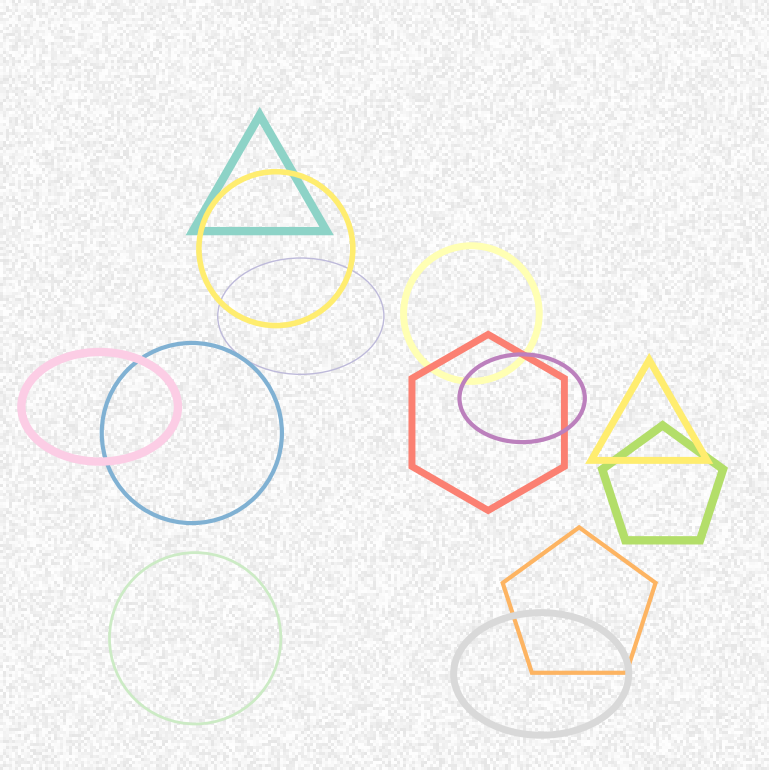[{"shape": "triangle", "thickness": 3, "radius": 0.5, "center": [0.337, 0.75]}, {"shape": "circle", "thickness": 2.5, "radius": 0.44, "center": [0.612, 0.593]}, {"shape": "oval", "thickness": 0.5, "radius": 0.54, "center": [0.391, 0.589]}, {"shape": "hexagon", "thickness": 2.5, "radius": 0.57, "center": [0.634, 0.451]}, {"shape": "circle", "thickness": 1.5, "radius": 0.58, "center": [0.249, 0.438]}, {"shape": "pentagon", "thickness": 1.5, "radius": 0.52, "center": [0.752, 0.211]}, {"shape": "pentagon", "thickness": 3, "radius": 0.41, "center": [0.861, 0.365]}, {"shape": "oval", "thickness": 3, "radius": 0.51, "center": [0.129, 0.472]}, {"shape": "oval", "thickness": 2.5, "radius": 0.57, "center": [0.703, 0.125]}, {"shape": "oval", "thickness": 1.5, "radius": 0.41, "center": [0.678, 0.483]}, {"shape": "circle", "thickness": 1, "radius": 0.56, "center": [0.253, 0.171]}, {"shape": "triangle", "thickness": 2.5, "radius": 0.44, "center": [0.843, 0.446]}, {"shape": "circle", "thickness": 2, "radius": 0.5, "center": [0.358, 0.677]}]